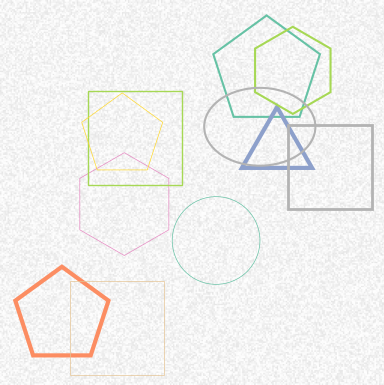[{"shape": "pentagon", "thickness": 1.5, "radius": 0.73, "center": [0.692, 0.814]}, {"shape": "circle", "thickness": 0.5, "radius": 0.57, "center": [0.561, 0.375]}, {"shape": "pentagon", "thickness": 3, "radius": 0.64, "center": [0.161, 0.18]}, {"shape": "triangle", "thickness": 3, "radius": 0.53, "center": [0.719, 0.616]}, {"shape": "hexagon", "thickness": 0.5, "radius": 0.67, "center": [0.323, 0.47]}, {"shape": "square", "thickness": 1, "radius": 0.61, "center": [0.351, 0.641]}, {"shape": "hexagon", "thickness": 1.5, "radius": 0.57, "center": [0.761, 0.817]}, {"shape": "pentagon", "thickness": 0.5, "radius": 0.55, "center": [0.317, 0.648]}, {"shape": "square", "thickness": 0.5, "radius": 0.61, "center": [0.305, 0.147]}, {"shape": "square", "thickness": 2, "radius": 0.55, "center": [0.858, 0.566]}, {"shape": "oval", "thickness": 1.5, "radius": 0.72, "center": [0.675, 0.671]}]